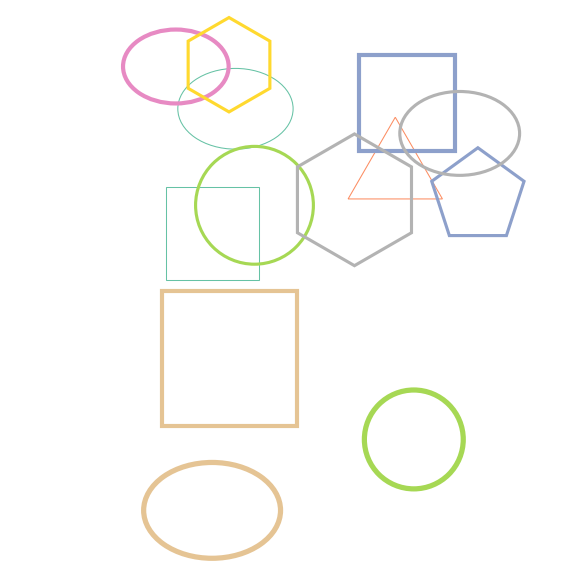[{"shape": "square", "thickness": 0.5, "radius": 0.4, "center": [0.368, 0.594]}, {"shape": "oval", "thickness": 0.5, "radius": 0.5, "center": [0.408, 0.811]}, {"shape": "triangle", "thickness": 0.5, "radius": 0.47, "center": [0.684, 0.702]}, {"shape": "pentagon", "thickness": 1.5, "radius": 0.42, "center": [0.828, 0.659]}, {"shape": "square", "thickness": 2, "radius": 0.42, "center": [0.705, 0.82]}, {"shape": "oval", "thickness": 2, "radius": 0.46, "center": [0.304, 0.884]}, {"shape": "circle", "thickness": 2.5, "radius": 0.43, "center": [0.717, 0.238]}, {"shape": "circle", "thickness": 1.5, "radius": 0.51, "center": [0.441, 0.644]}, {"shape": "hexagon", "thickness": 1.5, "radius": 0.41, "center": [0.397, 0.887]}, {"shape": "square", "thickness": 2, "radius": 0.58, "center": [0.397, 0.378]}, {"shape": "oval", "thickness": 2.5, "radius": 0.59, "center": [0.367, 0.115]}, {"shape": "oval", "thickness": 1.5, "radius": 0.52, "center": [0.796, 0.768]}, {"shape": "hexagon", "thickness": 1.5, "radius": 0.57, "center": [0.614, 0.653]}]